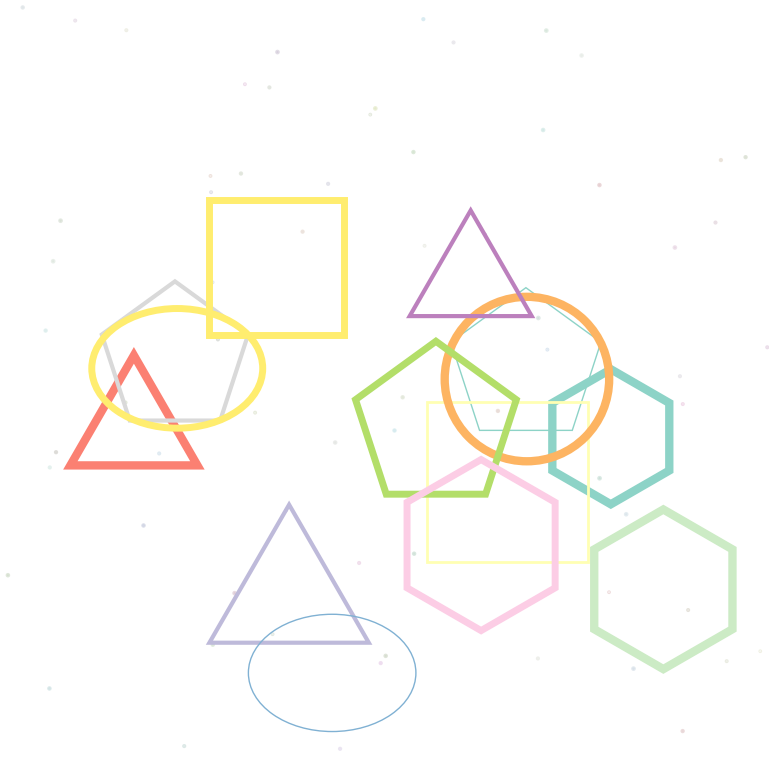[{"shape": "pentagon", "thickness": 0.5, "radius": 0.51, "center": [0.683, 0.524]}, {"shape": "hexagon", "thickness": 3, "radius": 0.44, "center": [0.793, 0.433]}, {"shape": "square", "thickness": 1, "radius": 0.52, "center": [0.659, 0.374]}, {"shape": "triangle", "thickness": 1.5, "radius": 0.6, "center": [0.375, 0.225]}, {"shape": "triangle", "thickness": 3, "radius": 0.48, "center": [0.174, 0.443]}, {"shape": "oval", "thickness": 0.5, "radius": 0.54, "center": [0.431, 0.126]}, {"shape": "circle", "thickness": 3, "radius": 0.53, "center": [0.684, 0.508]}, {"shape": "pentagon", "thickness": 2.5, "radius": 0.55, "center": [0.566, 0.447]}, {"shape": "hexagon", "thickness": 2.5, "radius": 0.56, "center": [0.625, 0.292]}, {"shape": "pentagon", "thickness": 1.5, "radius": 0.5, "center": [0.227, 0.535]}, {"shape": "triangle", "thickness": 1.5, "radius": 0.46, "center": [0.611, 0.635]}, {"shape": "hexagon", "thickness": 3, "radius": 0.52, "center": [0.861, 0.235]}, {"shape": "square", "thickness": 2.5, "radius": 0.44, "center": [0.359, 0.653]}, {"shape": "oval", "thickness": 2.5, "radius": 0.56, "center": [0.23, 0.522]}]